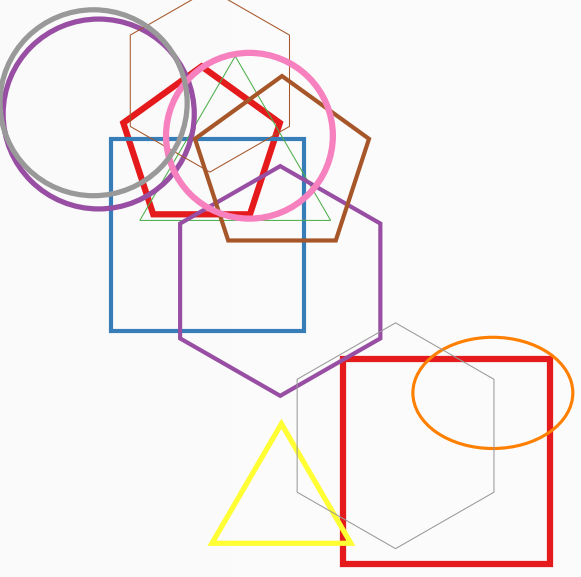[{"shape": "square", "thickness": 3, "radius": 0.89, "center": [0.768, 0.2]}, {"shape": "pentagon", "thickness": 3, "radius": 0.71, "center": [0.347, 0.743]}, {"shape": "square", "thickness": 2, "radius": 0.83, "center": [0.357, 0.593]}, {"shape": "triangle", "thickness": 0.5, "radius": 0.95, "center": [0.405, 0.712]}, {"shape": "hexagon", "thickness": 2, "radius": 0.99, "center": [0.482, 0.513]}, {"shape": "circle", "thickness": 2.5, "radius": 0.82, "center": [0.17, 0.802]}, {"shape": "oval", "thickness": 1.5, "radius": 0.69, "center": [0.848, 0.319]}, {"shape": "triangle", "thickness": 2.5, "radius": 0.69, "center": [0.484, 0.127]}, {"shape": "pentagon", "thickness": 2, "radius": 0.79, "center": [0.485, 0.71]}, {"shape": "hexagon", "thickness": 0.5, "radius": 0.79, "center": [0.361, 0.859]}, {"shape": "circle", "thickness": 3, "radius": 0.72, "center": [0.429, 0.764]}, {"shape": "hexagon", "thickness": 0.5, "radius": 0.98, "center": [0.681, 0.245]}, {"shape": "circle", "thickness": 2.5, "radius": 0.8, "center": [0.161, 0.821]}]